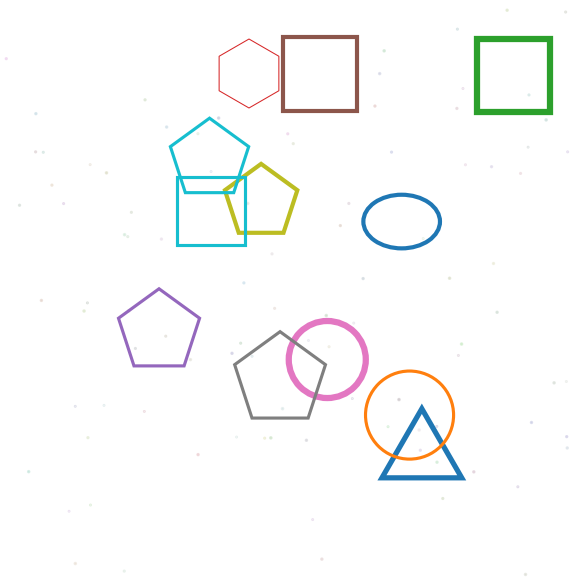[{"shape": "oval", "thickness": 2, "radius": 0.33, "center": [0.696, 0.615]}, {"shape": "triangle", "thickness": 2.5, "radius": 0.4, "center": [0.73, 0.212]}, {"shape": "circle", "thickness": 1.5, "radius": 0.38, "center": [0.709, 0.28]}, {"shape": "square", "thickness": 3, "radius": 0.32, "center": [0.889, 0.868]}, {"shape": "hexagon", "thickness": 0.5, "radius": 0.3, "center": [0.431, 0.872]}, {"shape": "pentagon", "thickness": 1.5, "radius": 0.37, "center": [0.275, 0.425]}, {"shape": "square", "thickness": 2, "radius": 0.32, "center": [0.554, 0.871]}, {"shape": "circle", "thickness": 3, "radius": 0.33, "center": [0.567, 0.377]}, {"shape": "pentagon", "thickness": 1.5, "radius": 0.41, "center": [0.485, 0.342]}, {"shape": "pentagon", "thickness": 2, "radius": 0.33, "center": [0.452, 0.649]}, {"shape": "square", "thickness": 1.5, "radius": 0.29, "center": [0.365, 0.634]}, {"shape": "pentagon", "thickness": 1.5, "radius": 0.36, "center": [0.363, 0.723]}]